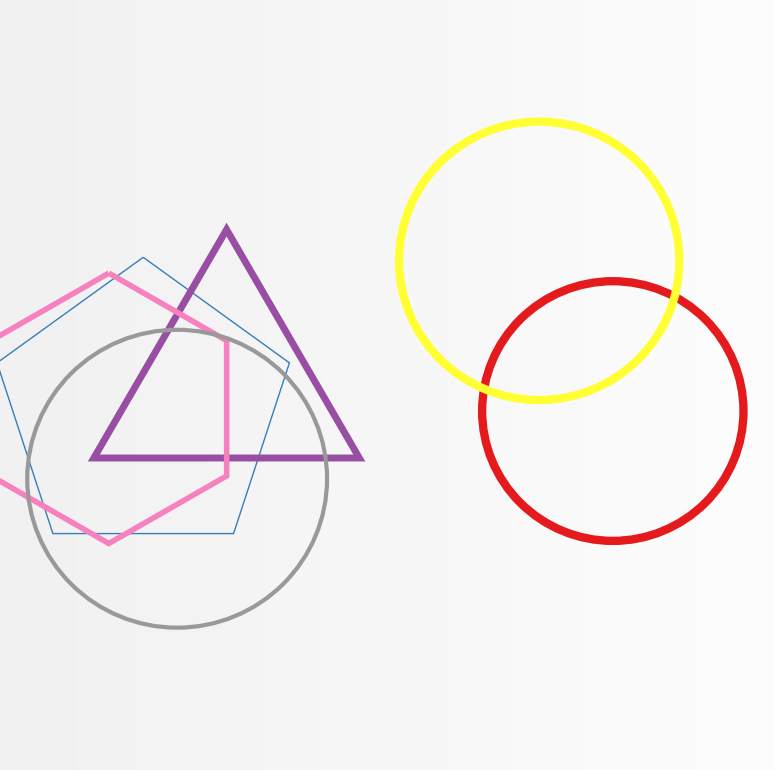[{"shape": "circle", "thickness": 3, "radius": 0.84, "center": [0.791, 0.466]}, {"shape": "pentagon", "thickness": 0.5, "radius": 0.99, "center": [0.185, 0.468]}, {"shape": "triangle", "thickness": 2.5, "radius": 0.99, "center": [0.292, 0.504]}, {"shape": "circle", "thickness": 3, "radius": 0.9, "center": [0.696, 0.661]}, {"shape": "hexagon", "thickness": 2, "radius": 0.88, "center": [0.14, 0.47]}, {"shape": "circle", "thickness": 1.5, "radius": 0.97, "center": [0.229, 0.378]}]